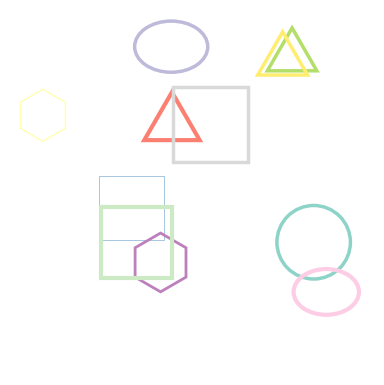[{"shape": "circle", "thickness": 2.5, "radius": 0.48, "center": [0.815, 0.371]}, {"shape": "hexagon", "thickness": 1, "radius": 0.34, "center": [0.111, 0.701]}, {"shape": "oval", "thickness": 2.5, "radius": 0.47, "center": [0.445, 0.879]}, {"shape": "triangle", "thickness": 3, "radius": 0.42, "center": [0.447, 0.678]}, {"shape": "square", "thickness": 0.5, "radius": 0.42, "center": [0.342, 0.46]}, {"shape": "triangle", "thickness": 2.5, "radius": 0.37, "center": [0.759, 0.853]}, {"shape": "oval", "thickness": 3, "radius": 0.42, "center": [0.847, 0.242]}, {"shape": "square", "thickness": 2.5, "radius": 0.49, "center": [0.548, 0.676]}, {"shape": "hexagon", "thickness": 2, "radius": 0.38, "center": [0.417, 0.318]}, {"shape": "square", "thickness": 3, "radius": 0.46, "center": [0.354, 0.371]}, {"shape": "triangle", "thickness": 2.5, "radius": 0.37, "center": [0.734, 0.842]}]